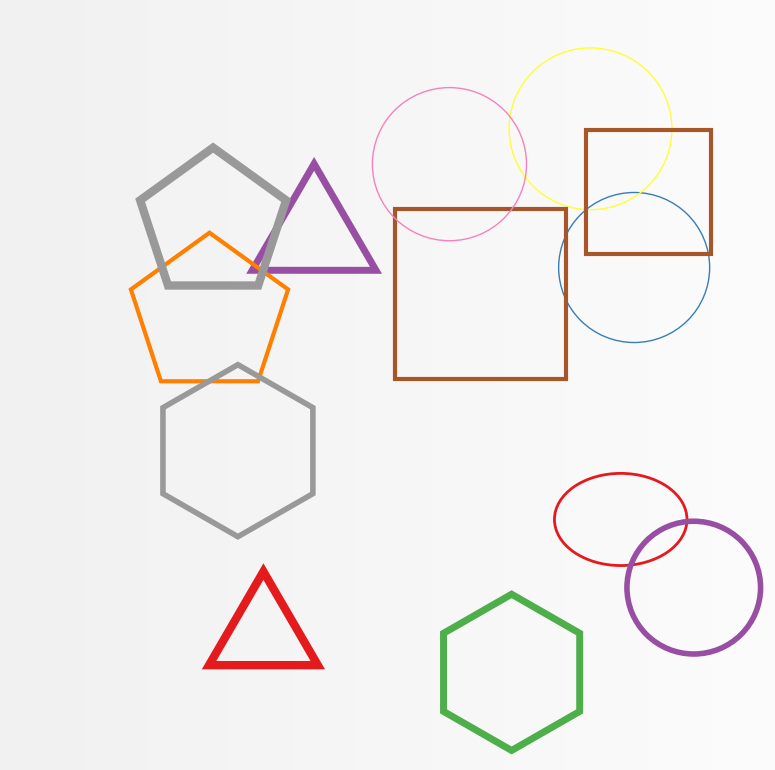[{"shape": "triangle", "thickness": 3, "radius": 0.41, "center": [0.34, 0.177]}, {"shape": "oval", "thickness": 1, "radius": 0.43, "center": [0.801, 0.325]}, {"shape": "circle", "thickness": 0.5, "radius": 0.49, "center": [0.818, 0.653]}, {"shape": "hexagon", "thickness": 2.5, "radius": 0.51, "center": [0.66, 0.127]}, {"shape": "triangle", "thickness": 2.5, "radius": 0.46, "center": [0.405, 0.695]}, {"shape": "circle", "thickness": 2, "radius": 0.43, "center": [0.895, 0.237]}, {"shape": "pentagon", "thickness": 1.5, "radius": 0.53, "center": [0.27, 0.591]}, {"shape": "circle", "thickness": 0.5, "radius": 0.53, "center": [0.762, 0.833]}, {"shape": "square", "thickness": 1.5, "radius": 0.4, "center": [0.837, 0.751]}, {"shape": "square", "thickness": 1.5, "radius": 0.55, "center": [0.62, 0.618]}, {"shape": "circle", "thickness": 0.5, "radius": 0.5, "center": [0.58, 0.787]}, {"shape": "pentagon", "thickness": 3, "radius": 0.5, "center": [0.275, 0.709]}, {"shape": "hexagon", "thickness": 2, "radius": 0.56, "center": [0.307, 0.415]}]